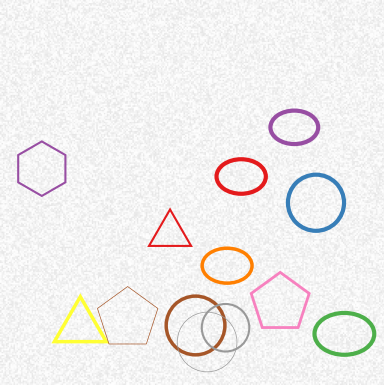[{"shape": "oval", "thickness": 3, "radius": 0.32, "center": [0.626, 0.542]}, {"shape": "triangle", "thickness": 1.5, "radius": 0.32, "center": [0.442, 0.393]}, {"shape": "circle", "thickness": 3, "radius": 0.36, "center": [0.821, 0.473]}, {"shape": "oval", "thickness": 3, "radius": 0.39, "center": [0.894, 0.133]}, {"shape": "hexagon", "thickness": 1.5, "radius": 0.35, "center": [0.109, 0.562]}, {"shape": "oval", "thickness": 3, "radius": 0.31, "center": [0.764, 0.669]}, {"shape": "oval", "thickness": 2.5, "radius": 0.32, "center": [0.59, 0.31]}, {"shape": "triangle", "thickness": 2.5, "radius": 0.39, "center": [0.209, 0.152]}, {"shape": "pentagon", "thickness": 0.5, "radius": 0.41, "center": [0.332, 0.173]}, {"shape": "circle", "thickness": 2.5, "radius": 0.38, "center": [0.508, 0.155]}, {"shape": "pentagon", "thickness": 2, "radius": 0.4, "center": [0.728, 0.213]}, {"shape": "circle", "thickness": 1.5, "radius": 0.31, "center": [0.586, 0.149]}, {"shape": "circle", "thickness": 0.5, "radius": 0.39, "center": [0.538, 0.112]}]